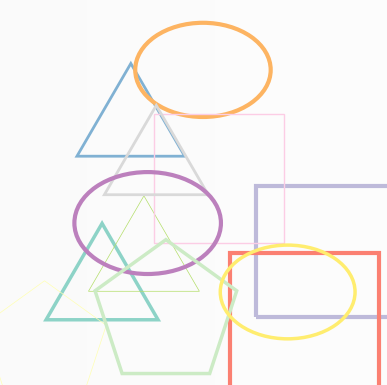[{"shape": "triangle", "thickness": 2.5, "radius": 0.83, "center": [0.263, 0.253]}, {"shape": "pentagon", "thickness": 0.5, "radius": 0.84, "center": [0.115, 0.103]}, {"shape": "square", "thickness": 3, "radius": 0.86, "center": [0.831, 0.347]}, {"shape": "square", "thickness": 3, "radius": 0.96, "center": [0.785, 0.15]}, {"shape": "triangle", "thickness": 2, "radius": 0.8, "center": [0.338, 0.675]}, {"shape": "oval", "thickness": 3, "radius": 0.87, "center": [0.524, 0.818]}, {"shape": "triangle", "thickness": 0.5, "radius": 0.83, "center": [0.371, 0.326]}, {"shape": "square", "thickness": 1, "radius": 0.84, "center": [0.566, 0.537]}, {"shape": "triangle", "thickness": 2, "radius": 0.77, "center": [0.403, 0.572]}, {"shape": "oval", "thickness": 3, "radius": 0.95, "center": [0.381, 0.421]}, {"shape": "pentagon", "thickness": 2.5, "radius": 0.96, "center": [0.428, 0.185]}, {"shape": "oval", "thickness": 2.5, "radius": 0.87, "center": [0.742, 0.242]}]